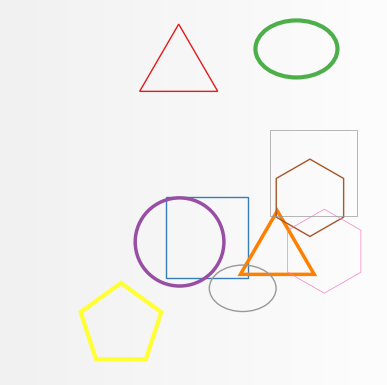[{"shape": "triangle", "thickness": 1, "radius": 0.58, "center": [0.461, 0.821]}, {"shape": "square", "thickness": 1, "radius": 0.53, "center": [0.535, 0.383]}, {"shape": "oval", "thickness": 3, "radius": 0.53, "center": [0.765, 0.873]}, {"shape": "circle", "thickness": 2.5, "radius": 0.57, "center": [0.463, 0.372]}, {"shape": "triangle", "thickness": 2.5, "radius": 0.55, "center": [0.716, 0.342]}, {"shape": "pentagon", "thickness": 3, "radius": 0.55, "center": [0.312, 0.155]}, {"shape": "hexagon", "thickness": 1, "radius": 0.5, "center": [0.8, 0.486]}, {"shape": "hexagon", "thickness": 0.5, "radius": 0.55, "center": [0.837, 0.348]}, {"shape": "square", "thickness": 0.5, "radius": 0.56, "center": [0.808, 0.551]}, {"shape": "oval", "thickness": 1, "radius": 0.43, "center": [0.626, 0.251]}]